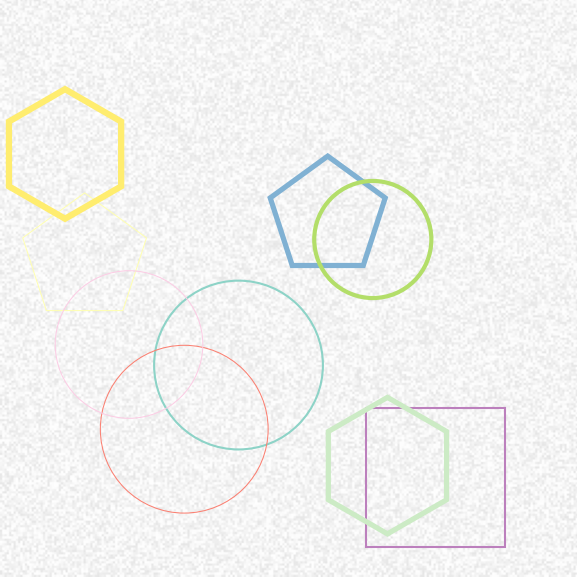[{"shape": "circle", "thickness": 1, "radius": 0.73, "center": [0.413, 0.367]}, {"shape": "pentagon", "thickness": 0.5, "radius": 0.56, "center": [0.147, 0.552]}, {"shape": "circle", "thickness": 0.5, "radius": 0.73, "center": [0.319, 0.256]}, {"shape": "pentagon", "thickness": 2.5, "radius": 0.52, "center": [0.567, 0.624]}, {"shape": "circle", "thickness": 2, "radius": 0.51, "center": [0.646, 0.584]}, {"shape": "circle", "thickness": 0.5, "radius": 0.64, "center": [0.223, 0.403]}, {"shape": "square", "thickness": 1, "radius": 0.6, "center": [0.753, 0.172]}, {"shape": "hexagon", "thickness": 2.5, "radius": 0.59, "center": [0.671, 0.193]}, {"shape": "hexagon", "thickness": 3, "radius": 0.56, "center": [0.113, 0.733]}]